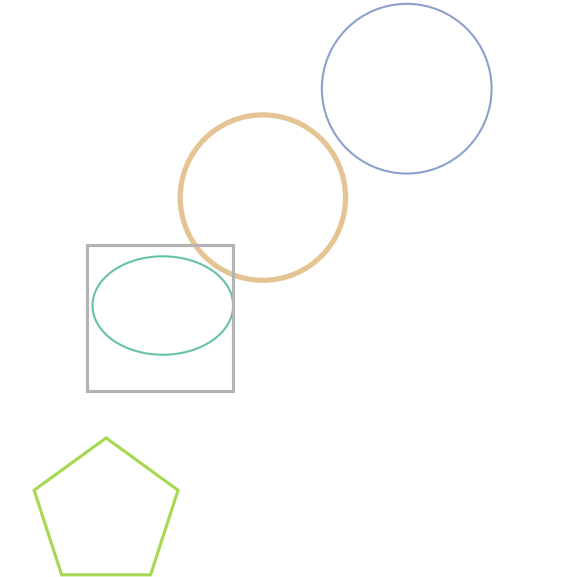[{"shape": "oval", "thickness": 1, "radius": 0.61, "center": [0.282, 0.47]}, {"shape": "circle", "thickness": 1, "radius": 0.73, "center": [0.704, 0.846]}, {"shape": "pentagon", "thickness": 1.5, "radius": 0.66, "center": [0.184, 0.11]}, {"shape": "circle", "thickness": 2.5, "radius": 0.72, "center": [0.455, 0.657]}, {"shape": "square", "thickness": 1.5, "radius": 0.63, "center": [0.278, 0.448]}]